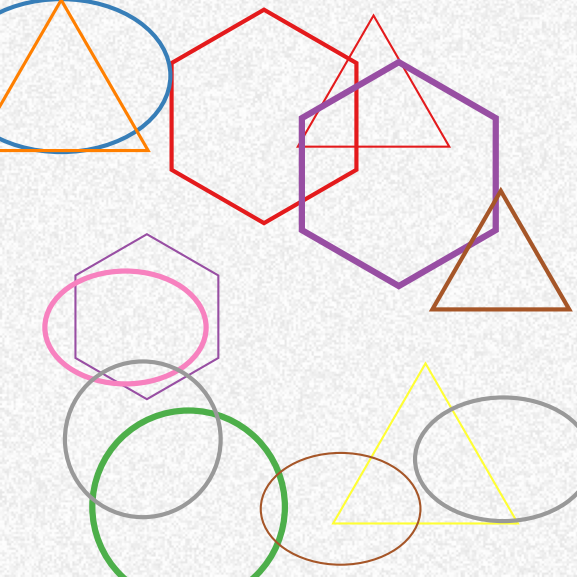[{"shape": "hexagon", "thickness": 2, "radius": 0.92, "center": [0.457, 0.798]}, {"shape": "triangle", "thickness": 1, "radius": 0.76, "center": [0.647, 0.821]}, {"shape": "oval", "thickness": 2, "radius": 0.95, "center": [0.106, 0.868]}, {"shape": "circle", "thickness": 3, "radius": 0.83, "center": [0.327, 0.122]}, {"shape": "hexagon", "thickness": 3, "radius": 0.97, "center": [0.691, 0.698]}, {"shape": "hexagon", "thickness": 1, "radius": 0.71, "center": [0.254, 0.451]}, {"shape": "triangle", "thickness": 1.5, "radius": 0.87, "center": [0.106, 0.825]}, {"shape": "triangle", "thickness": 1, "radius": 0.92, "center": [0.737, 0.185]}, {"shape": "triangle", "thickness": 2, "radius": 0.68, "center": [0.867, 0.532]}, {"shape": "oval", "thickness": 1, "radius": 0.69, "center": [0.59, 0.118]}, {"shape": "oval", "thickness": 2.5, "radius": 0.7, "center": [0.217, 0.432]}, {"shape": "oval", "thickness": 2, "radius": 0.76, "center": [0.872, 0.204]}, {"shape": "circle", "thickness": 2, "radius": 0.67, "center": [0.247, 0.238]}]